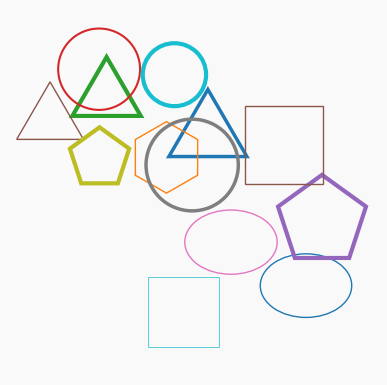[{"shape": "oval", "thickness": 1, "radius": 0.59, "center": [0.79, 0.258]}, {"shape": "triangle", "thickness": 2.5, "radius": 0.58, "center": [0.536, 0.651]}, {"shape": "hexagon", "thickness": 1, "radius": 0.46, "center": [0.43, 0.591]}, {"shape": "triangle", "thickness": 3, "radius": 0.51, "center": [0.275, 0.75]}, {"shape": "circle", "thickness": 1.5, "radius": 0.53, "center": [0.256, 0.82]}, {"shape": "pentagon", "thickness": 3, "radius": 0.6, "center": [0.831, 0.426]}, {"shape": "triangle", "thickness": 1, "radius": 0.5, "center": [0.129, 0.688]}, {"shape": "square", "thickness": 1, "radius": 0.5, "center": [0.733, 0.623]}, {"shape": "oval", "thickness": 1, "radius": 0.6, "center": [0.596, 0.371]}, {"shape": "circle", "thickness": 2.5, "radius": 0.6, "center": [0.496, 0.571]}, {"shape": "pentagon", "thickness": 3, "radius": 0.4, "center": [0.257, 0.589]}, {"shape": "square", "thickness": 0.5, "radius": 0.45, "center": [0.474, 0.188]}, {"shape": "circle", "thickness": 3, "radius": 0.41, "center": [0.45, 0.806]}]